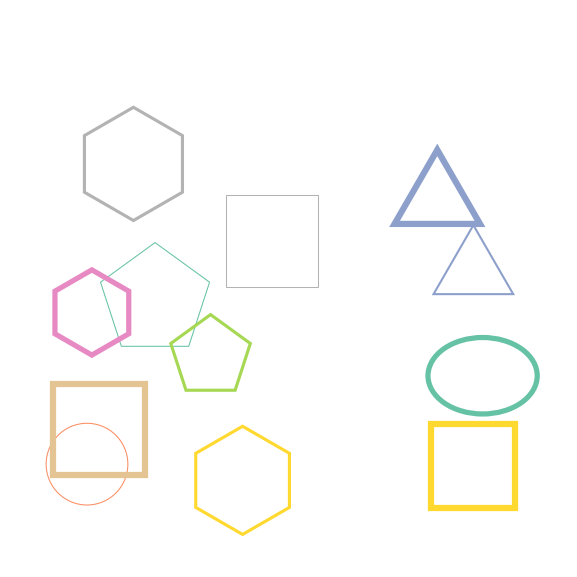[{"shape": "pentagon", "thickness": 0.5, "radius": 0.5, "center": [0.268, 0.48]}, {"shape": "oval", "thickness": 2.5, "radius": 0.47, "center": [0.836, 0.349]}, {"shape": "circle", "thickness": 0.5, "radius": 0.35, "center": [0.151, 0.195]}, {"shape": "triangle", "thickness": 1, "radius": 0.4, "center": [0.82, 0.53]}, {"shape": "triangle", "thickness": 3, "radius": 0.43, "center": [0.757, 0.654]}, {"shape": "hexagon", "thickness": 2.5, "radius": 0.37, "center": [0.159, 0.458]}, {"shape": "pentagon", "thickness": 1.5, "radius": 0.36, "center": [0.365, 0.382]}, {"shape": "hexagon", "thickness": 1.5, "radius": 0.47, "center": [0.42, 0.167]}, {"shape": "square", "thickness": 3, "radius": 0.36, "center": [0.82, 0.192]}, {"shape": "square", "thickness": 3, "radius": 0.4, "center": [0.171, 0.256]}, {"shape": "hexagon", "thickness": 1.5, "radius": 0.49, "center": [0.231, 0.715]}, {"shape": "square", "thickness": 0.5, "radius": 0.4, "center": [0.471, 0.582]}]